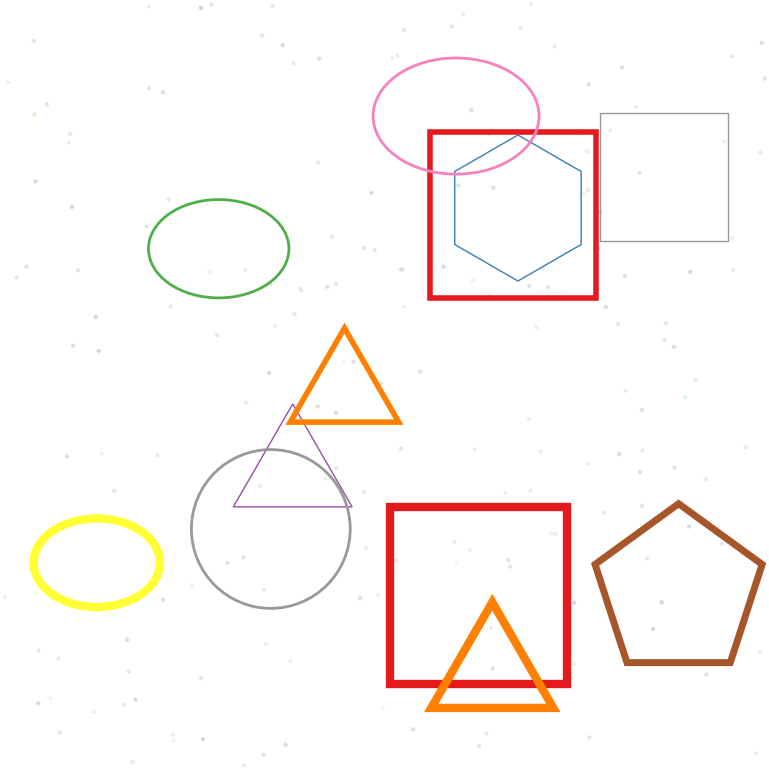[{"shape": "square", "thickness": 3, "radius": 0.58, "center": [0.622, 0.227]}, {"shape": "square", "thickness": 2, "radius": 0.54, "center": [0.666, 0.721]}, {"shape": "hexagon", "thickness": 0.5, "radius": 0.47, "center": [0.673, 0.73]}, {"shape": "oval", "thickness": 1, "radius": 0.46, "center": [0.284, 0.677]}, {"shape": "triangle", "thickness": 0.5, "radius": 0.45, "center": [0.38, 0.386]}, {"shape": "triangle", "thickness": 2, "radius": 0.41, "center": [0.447, 0.492]}, {"shape": "triangle", "thickness": 3, "radius": 0.46, "center": [0.639, 0.126]}, {"shape": "oval", "thickness": 3, "radius": 0.41, "center": [0.126, 0.269]}, {"shape": "pentagon", "thickness": 2.5, "radius": 0.57, "center": [0.881, 0.232]}, {"shape": "oval", "thickness": 1, "radius": 0.54, "center": [0.592, 0.849]}, {"shape": "circle", "thickness": 1, "radius": 0.52, "center": [0.352, 0.313]}, {"shape": "square", "thickness": 0.5, "radius": 0.42, "center": [0.862, 0.77]}]